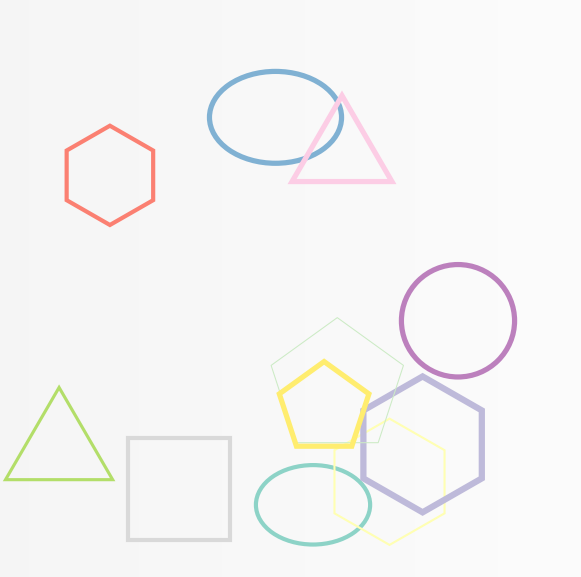[{"shape": "oval", "thickness": 2, "radius": 0.49, "center": [0.539, 0.125]}, {"shape": "hexagon", "thickness": 1, "radius": 0.55, "center": [0.67, 0.165]}, {"shape": "hexagon", "thickness": 3, "radius": 0.59, "center": [0.727, 0.23]}, {"shape": "hexagon", "thickness": 2, "radius": 0.43, "center": [0.189, 0.695]}, {"shape": "oval", "thickness": 2.5, "radius": 0.57, "center": [0.474, 0.796]}, {"shape": "triangle", "thickness": 1.5, "radius": 0.53, "center": [0.102, 0.222]}, {"shape": "triangle", "thickness": 2.5, "radius": 0.5, "center": [0.588, 0.734]}, {"shape": "square", "thickness": 2, "radius": 0.44, "center": [0.308, 0.152]}, {"shape": "circle", "thickness": 2.5, "radius": 0.49, "center": [0.788, 0.444]}, {"shape": "pentagon", "thickness": 0.5, "radius": 0.6, "center": [0.58, 0.329]}, {"shape": "pentagon", "thickness": 2.5, "radius": 0.41, "center": [0.558, 0.292]}]